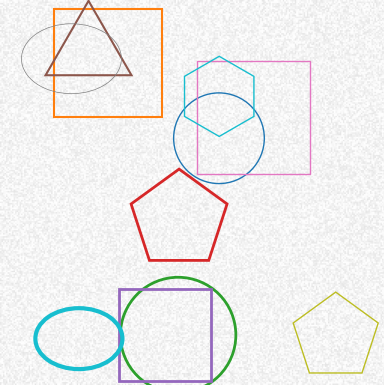[{"shape": "circle", "thickness": 1, "radius": 0.59, "center": [0.569, 0.641]}, {"shape": "square", "thickness": 1.5, "radius": 0.7, "center": [0.28, 0.836]}, {"shape": "circle", "thickness": 2, "radius": 0.75, "center": [0.463, 0.13]}, {"shape": "pentagon", "thickness": 2, "radius": 0.66, "center": [0.465, 0.43]}, {"shape": "square", "thickness": 2, "radius": 0.6, "center": [0.428, 0.13]}, {"shape": "triangle", "thickness": 1.5, "radius": 0.64, "center": [0.23, 0.869]}, {"shape": "square", "thickness": 1, "radius": 0.73, "center": [0.659, 0.694]}, {"shape": "oval", "thickness": 0.5, "radius": 0.65, "center": [0.186, 0.847]}, {"shape": "pentagon", "thickness": 1, "radius": 0.58, "center": [0.872, 0.125]}, {"shape": "hexagon", "thickness": 1, "radius": 0.52, "center": [0.569, 0.75]}, {"shape": "oval", "thickness": 3, "radius": 0.57, "center": [0.205, 0.12]}]